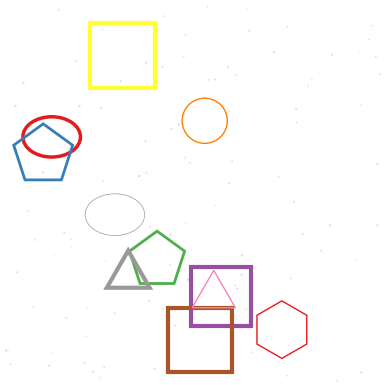[{"shape": "hexagon", "thickness": 1, "radius": 0.37, "center": [0.732, 0.144]}, {"shape": "oval", "thickness": 2.5, "radius": 0.37, "center": [0.134, 0.644]}, {"shape": "pentagon", "thickness": 2, "radius": 0.4, "center": [0.112, 0.598]}, {"shape": "pentagon", "thickness": 2, "radius": 0.38, "center": [0.408, 0.324]}, {"shape": "square", "thickness": 3, "radius": 0.39, "center": [0.574, 0.23]}, {"shape": "circle", "thickness": 1, "radius": 0.29, "center": [0.532, 0.686]}, {"shape": "square", "thickness": 3, "radius": 0.42, "center": [0.318, 0.856]}, {"shape": "square", "thickness": 3, "radius": 0.42, "center": [0.52, 0.117]}, {"shape": "triangle", "thickness": 1, "radius": 0.32, "center": [0.555, 0.233]}, {"shape": "oval", "thickness": 0.5, "radius": 0.39, "center": [0.298, 0.442]}, {"shape": "triangle", "thickness": 3, "radius": 0.32, "center": [0.333, 0.285]}]